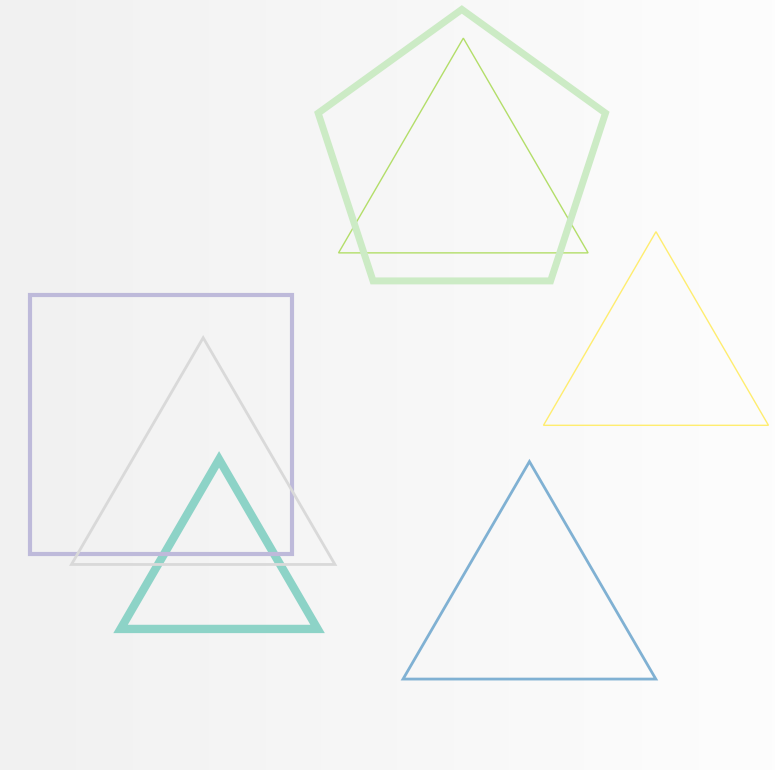[{"shape": "triangle", "thickness": 3, "radius": 0.73, "center": [0.283, 0.257]}, {"shape": "square", "thickness": 1.5, "radius": 0.84, "center": [0.208, 0.449]}, {"shape": "triangle", "thickness": 1, "radius": 0.94, "center": [0.683, 0.212]}, {"shape": "triangle", "thickness": 0.5, "radius": 0.93, "center": [0.598, 0.765]}, {"shape": "triangle", "thickness": 1, "radius": 0.98, "center": [0.262, 0.365]}, {"shape": "pentagon", "thickness": 2.5, "radius": 0.97, "center": [0.596, 0.793]}, {"shape": "triangle", "thickness": 0.5, "radius": 0.84, "center": [0.846, 0.531]}]